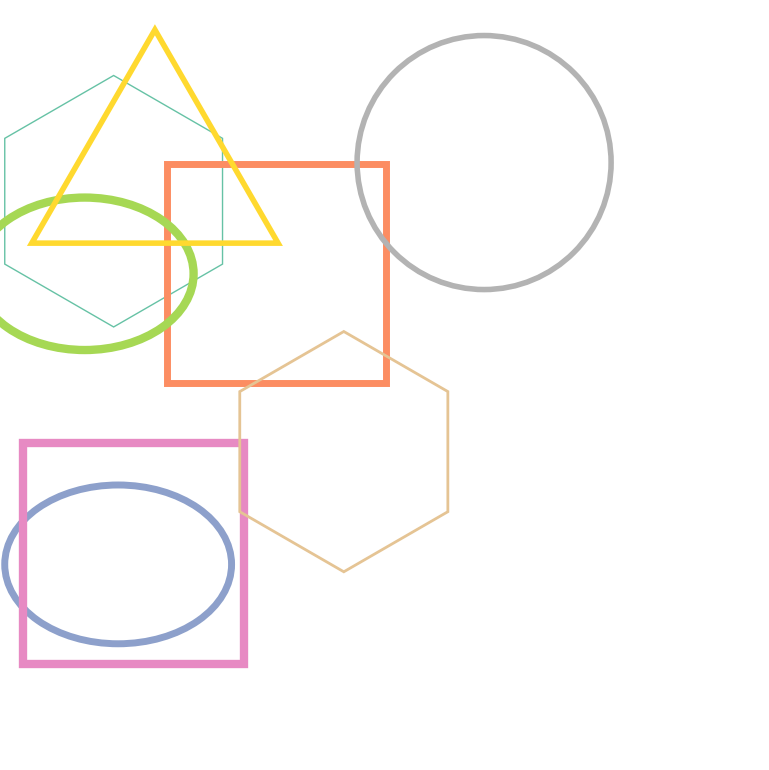[{"shape": "hexagon", "thickness": 0.5, "radius": 0.82, "center": [0.148, 0.739]}, {"shape": "square", "thickness": 2.5, "radius": 0.71, "center": [0.359, 0.644]}, {"shape": "oval", "thickness": 2.5, "radius": 0.74, "center": [0.153, 0.267]}, {"shape": "square", "thickness": 3, "radius": 0.72, "center": [0.173, 0.281]}, {"shape": "oval", "thickness": 3, "radius": 0.71, "center": [0.11, 0.644]}, {"shape": "triangle", "thickness": 2, "radius": 0.92, "center": [0.201, 0.777]}, {"shape": "hexagon", "thickness": 1, "radius": 0.78, "center": [0.447, 0.413]}, {"shape": "circle", "thickness": 2, "radius": 0.82, "center": [0.629, 0.789]}]